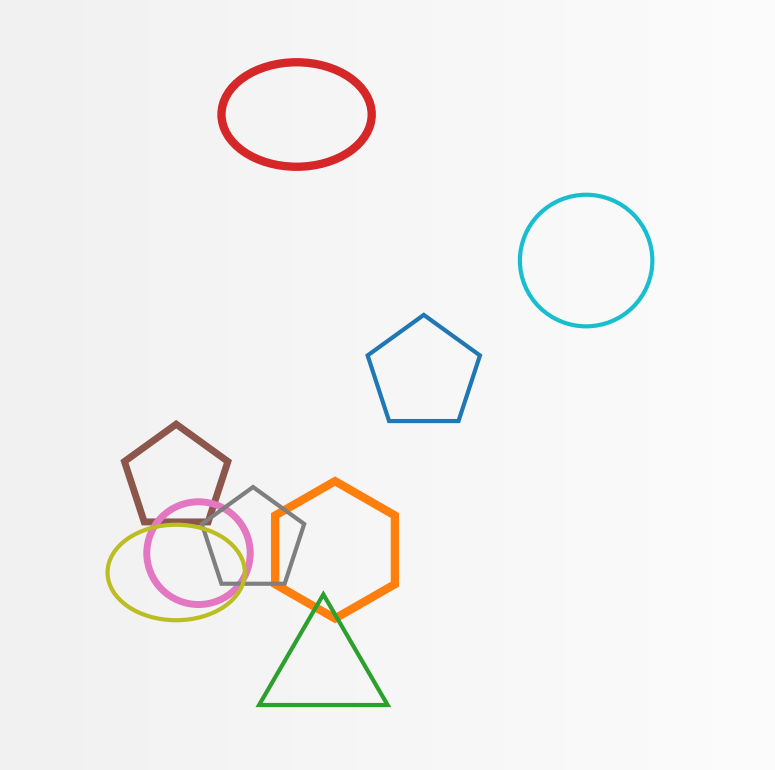[{"shape": "pentagon", "thickness": 1.5, "radius": 0.38, "center": [0.547, 0.515]}, {"shape": "hexagon", "thickness": 3, "radius": 0.45, "center": [0.432, 0.286]}, {"shape": "triangle", "thickness": 1.5, "radius": 0.48, "center": [0.417, 0.132]}, {"shape": "oval", "thickness": 3, "radius": 0.48, "center": [0.383, 0.851]}, {"shape": "pentagon", "thickness": 2.5, "radius": 0.35, "center": [0.227, 0.379]}, {"shape": "circle", "thickness": 2.5, "radius": 0.33, "center": [0.256, 0.282]}, {"shape": "pentagon", "thickness": 1.5, "radius": 0.35, "center": [0.327, 0.298]}, {"shape": "oval", "thickness": 1.5, "radius": 0.44, "center": [0.227, 0.257]}, {"shape": "circle", "thickness": 1.5, "radius": 0.43, "center": [0.756, 0.662]}]